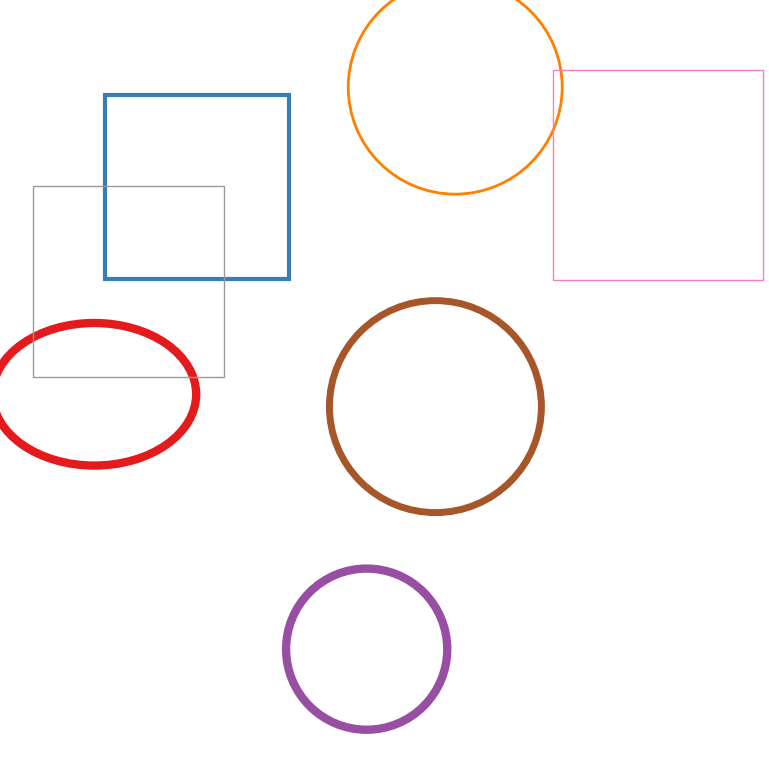[{"shape": "oval", "thickness": 3, "radius": 0.66, "center": [0.123, 0.488]}, {"shape": "square", "thickness": 1.5, "radius": 0.6, "center": [0.256, 0.757]}, {"shape": "circle", "thickness": 3, "radius": 0.52, "center": [0.476, 0.157]}, {"shape": "circle", "thickness": 1, "radius": 0.69, "center": [0.591, 0.887]}, {"shape": "circle", "thickness": 2.5, "radius": 0.69, "center": [0.565, 0.472]}, {"shape": "square", "thickness": 0.5, "radius": 0.68, "center": [0.854, 0.773]}, {"shape": "square", "thickness": 0.5, "radius": 0.62, "center": [0.167, 0.634]}]